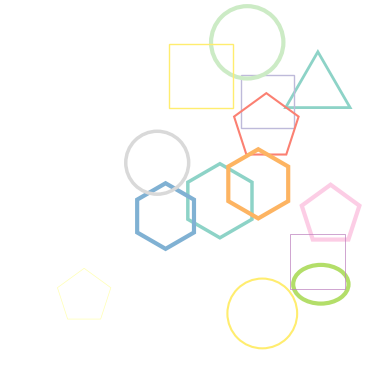[{"shape": "hexagon", "thickness": 2.5, "radius": 0.48, "center": [0.571, 0.479]}, {"shape": "triangle", "thickness": 2, "radius": 0.48, "center": [0.826, 0.769]}, {"shape": "pentagon", "thickness": 0.5, "radius": 0.36, "center": [0.219, 0.23]}, {"shape": "square", "thickness": 1, "radius": 0.35, "center": [0.694, 0.737]}, {"shape": "pentagon", "thickness": 1.5, "radius": 0.44, "center": [0.692, 0.67]}, {"shape": "hexagon", "thickness": 3, "radius": 0.43, "center": [0.43, 0.439]}, {"shape": "hexagon", "thickness": 3, "radius": 0.45, "center": [0.671, 0.522]}, {"shape": "oval", "thickness": 3, "radius": 0.36, "center": [0.833, 0.262]}, {"shape": "pentagon", "thickness": 3, "radius": 0.39, "center": [0.859, 0.441]}, {"shape": "circle", "thickness": 2.5, "radius": 0.41, "center": [0.408, 0.577]}, {"shape": "square", "thickness": 0.5, "radius": 0.36, "center": [0.824, 0.321]}, {"shape": "circle", "thickness": 3, "radius": 0.47, "center": [0.642, 0.89]}, {"shape": "circle", "thickness": 1.5, "radius": 0.45, "center": [0.681, 0.186]}, {"shape": "square", "thickness": 1, "radius": 0.42, "center": [0.522, 0.803]}]